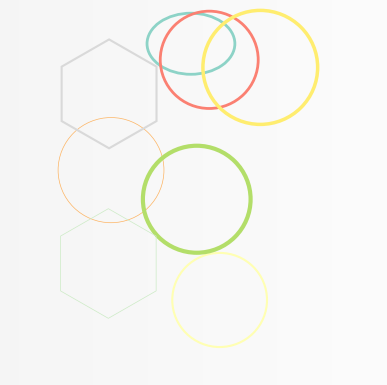[{"shape": "oval", "thickness": 2, "radius": 0.57, "center": [0.493, 0.886]}, {"shape": "circle", "thickness": 1.5, "radius": 0.61, "center": [0.567, 0.221]}, {"shape": "circle", "thickness": 2, "radius": 0.63, "center": [0.54, 0.845]}, {"shape": "circle", "thickness": 0.5, "radius": 0.68, "center": [0.287, 0.558]}, {"shape": "circle", "thickness": 3, "radius": 0.69, "center": [0.508, 0.483]}, {"shape": "hexagon", "thickness": 1.5, "radius": 0.71, "center": [0.282, 0.756]}, {"shape": "hexagon", "thickness": 0.5, "radius": 0.71, "center": [0.28, 0.316]}, {"shape": "circle", "thickness": 2.5, "radius": 0.74, "center": [0.672, 0.825]}]